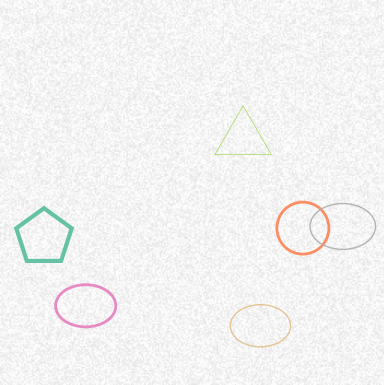[{"shape": "pentagon", "thickness": 3, "radius": 0.38, "center": [0.114, 0.384]}, {"shape": "circle", "thickness": 2, "radius": 0.34, "center": [0.787, 0.407]}, {"shape": "oval", "thickness": 2, "radius": 0.39, "center": [0.223, 0.206]}, {"shape": "triangle", "thickness": 0.5, "radius": 0.42, "center": [0.632, 0.641]}, {"shape": "oval", "thickness": 1, "radius": 0.39, "center": [0.676, 0.154]}, {"shape": "oval", "thickness": 1, "radius": 0.43, "center": [0.89, 0.412]}]